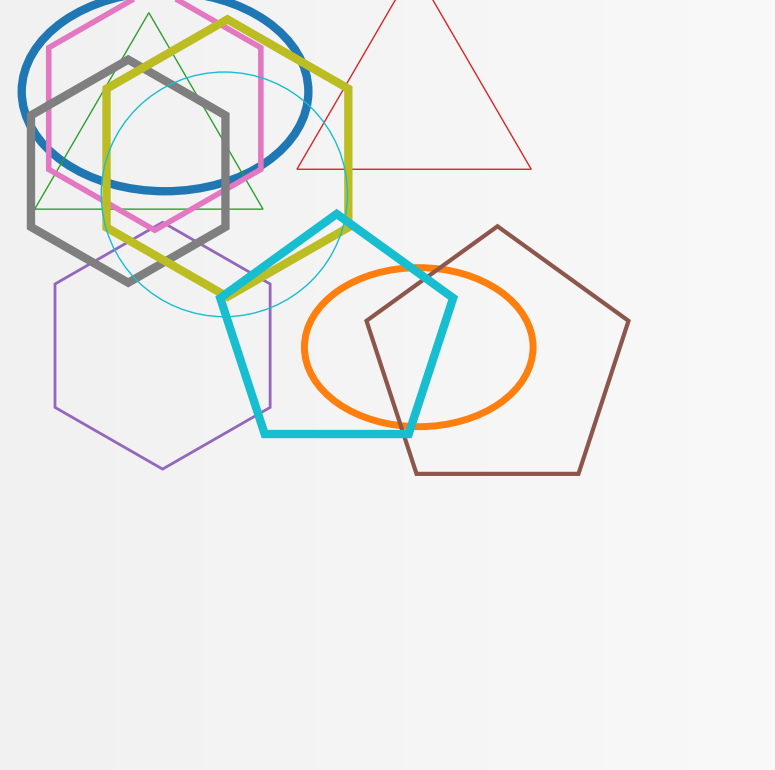[{"shape": "oval", "thickness": 3, "radius": 0.92, "center": [0.213, 0.881]}, {"shape": "oval", "thickness": 2.5, "radius": 0.74, "center": [0.54, 0.549]}, {"shape": "triangle", "thickness": 0.5, "radius": 0.85, "center": [0.192, 0.813]}, {"shape": "triangle", "thickness": 0.5, "radius": 0.87, "center": [0.534, 0.867]}, {"shape": "hexagon", "thickness": 1, "radius": 0.8, "center": [0.21, 0.551]}, {"shape": "pentagon", "thickness": 1.5, "radius": 0.89, "center": [0.642, 0.528]}, {"shape": "hexagon", "thickness": 2, "radius": 0.79, "center": [0.2, 0.859]}, {"shape": "hexagon", "thickness": 3, "radius": 0.72, "center": [0.165, 0.778]}, {"shape": "hexagon", "thickness": 3, "radius": 0.9, "center": [0.293, 0.795]}, {"shape": "pentagon", "thickness": 3, "radius": 0.79, "center": [0.434, 0.564]}, {"shape": "circle", "thickness": 0.5, "radius": 0.79, "center": [0.289, 0.748]}]